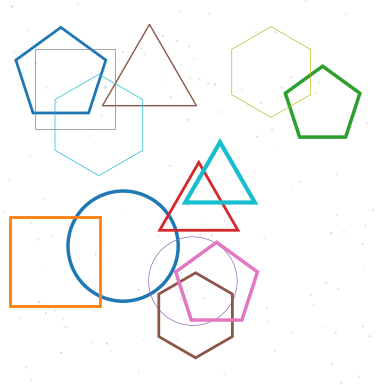[{"shape": "circle", "thickness": 2.5, "radius": 0.72, "center": [0.32, 0.361]}, {"shape": "pentagon", "thickness": 2, "radius": 0.61, "center": [0.158, 0.806]}, {"shape": "square", "thickness": 2, "radius": 0.58, "center": [0.143, 0.32]}, {"shape": "pentagon", "thickness": 2.5, "radius": 0.51, "center": [0.838, 0.726]}, {"shape": "triangle", "thickness": 2, "radius": 0.59, "center": [0.516, 0.461]}, {"shape": "circle", "thickness": 0.5, "radius": 0.57, "center": [0.501, 0.27]}, {"shape": "hexagon", "thickness": 2, "radius": 0.55, "center": [0.508, 0.181]}, {"shape": "triangle", "thickness": 1, "radius": 0.7, "center": [0.388, 0.796]}, {"shape": "pentagon", "thickness": 2.5, "radius": 0.56, "center": [0.563, 0.259]}, {"shape": "square", "thickness": 0.5, "radius": 0.52, "center": [0.195, 0.769]}, {"shape": "hexagon", "thickness": 0.5, "radius": 0.59, "center": [0.704, 0.813]}, {"shape": "triangle", "thickness": 3, "radius": 0.52, "center": [0.572, 0.526]}, {"shape": "hexagon", "thickness": 0.5, "radius": 0.66, "center": [0.257, 0.675]}]